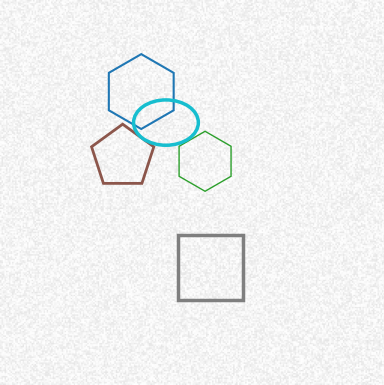[{"shape": "hexagon", "thickness": 1.5, "radius": 0.49, "center": [0.367, 0.762]}, {"shape": "hexagon", "thickness": 1, "radius": 0.39, "center": [0.533, 0.581]}, {"shape": "pentagon", "thickness": 2, "radius": 0.43, "center": [0.319, 0.592]}, {"shape": "square", "thickness": 2.5, "radius": 0.42, "center": [0.546, 0.305]}, {"shape": "oval", "thickness": 2.5, "radius": 0.42, "center": [0.431, 0.682]}]